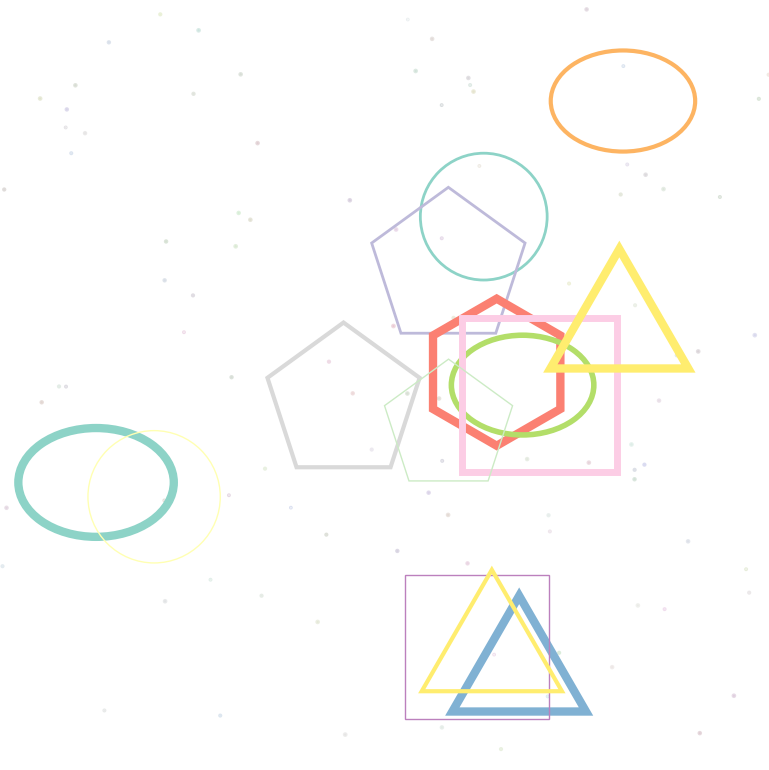[{"shape": "oval", "thickness": 3, "radius": 0.5, "center": [0.125, 0.373]}, {"shape": "circle", "thickness": 1, "radius": 0.41, "center": [0.628, 0.719]}, {"shape": "circle", "thickness": 0.5, "radius": 0.43, "center": [0.2, 0.355]}, {"shape": "pentagon", "thickness": 1, "radius": 0.52, "center": [0.582, 0.652]}, {"shape": "hexagon", "thickness": 3, "radius": 0.48, "center": [0.645, 0.517]}, {"shape": "triangle", "thickness": 3, "radius": 0.5, "center": [0.674, 0.126]}, {"shape": "oval", "thickness": 1.5, "radius": 0.47, "center": [0.809, 0.869]}, {"shape": "oval", "thickness": 2, "radius": 0.46, "center": [0.679, 0.5]}, {"shape": "square", "thickness": 2.5, "radius": 0.5, "center": [0.701, 0.487]}, {"shape": "pentagon", "thickness": 1.5, "radius": 0.52, "center": [0.446, 0.477]}, {"shape": "square", "thickness": 0.5, "radius": 0.47, "center": [0.619, 0.16]}, {"shape": "pentagon", "thickness": 0.5, "radius": 0.44, "center": [0.583, 0.446]}, {"shape": "triangle", "thickness": 1.5, "radius": 0.53, "center": [0.639, 0.155]}, {"shape": "triangle", "thickness": 3, "radius": 0.52, "center": [0.804, 0.573]}]